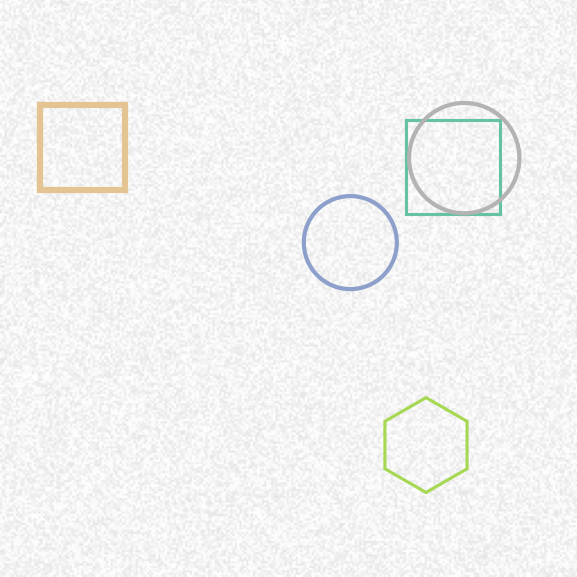[{"shape": "square", "thickness": 1.5, "radius": 0.41, "center": [0.785, 0.711]}, {"shape": "circle", "thickness": 2, "radius": 0.4, "center": [0.607, 0.579]}, {"shape": "hexagon", "thickness": 1.5, "radius": 0.41, "center": [0.738, 0.228]}, {"shape": "square", "thickness": 3, "radius": 0.37, "center": [0.142, 0.744]}, {"shape": "circle", "thickness": 2, "radius": 0.48, "center": [0.804, 0.725]}]